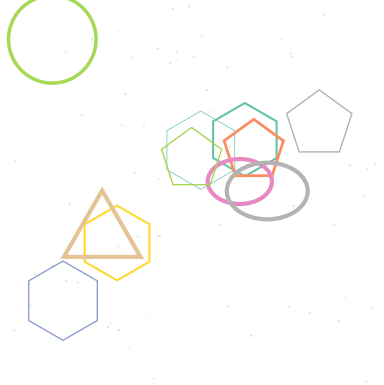[{"shape": "hexagon", "thickness": 0.5, "radius": 0.51, "center": [0.522, 0.61]}, {"shape": "hexagon", "thickness": 1.5, "radius": 0.48, "center": [0.636, 0.637]}, {"shape": "pentagon", "thickness": 2, "radius": 0.41, "center": [0.659, 0.609]}, {"shape": "hexagon", "thickness": 1, "radius": 0.51, "center": [0.164, 0.219]}, {"shape": "oval", "thickness": 3, "radius": 0.42, "center": [0.623, 0.529]}, {"shape": "pentagon", "thickness": 1, "radius": 0.41, "center": [0.498, 0.587]}, {"shape": "circle", "thickness": 2.5, "radius": 0.57, "center": [0.136, 0.898]}, {"shape": "hexagon", "thickness": 1.5, "radius": 0.49, "center": [0.304, 0.369]}, {"shape": "triangle", "thickness": 3, "radius": 0.57, "center": [0.265, 0.39]}, {"shape": "pentagon", "thickness": 1, "radius": 0.45, "center": [0.829, 0.677]}, {"shape": "oval", "thickness": 3, "radius": 0.53, "center": [0.694, 0.504]}]